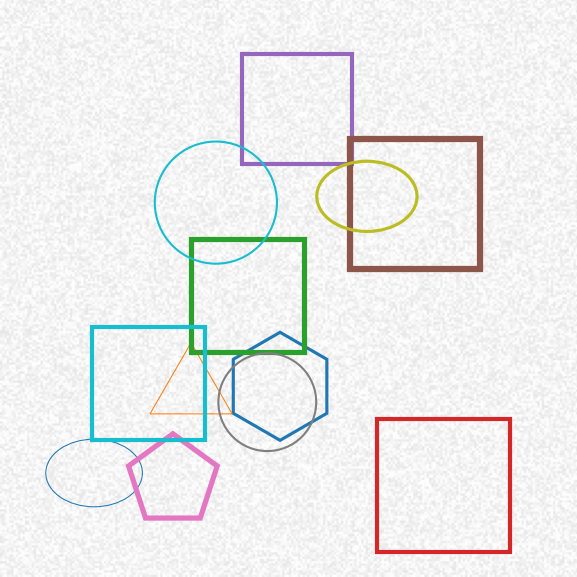[{"shape": "oval", "thickness": 0.5, "radius": 0.42, "center": [0.163, 0.18]}, {"shape": "hexagon", "thickness": 1.5, "radius": 0.47, "center": [0.485, 0.33]}, {"shape": "triangle", "thickness": 0.5, "radius": 0.41, "center": [0.331, 0.324]}, {"shape": "square", "thickness": 2.5, "radius": 0.49, "center": [0.428, 0.487]}, {"shape": "square", "thickness": 2, "radius": 0.58, "center": [0.769, 0.159]}, {"shape": "square", "thickness": 2, "radius": 0.48, "center": [0.514, 0.81]}, {"shape": "square", "thickness": 3, "radius": 0.56, "center": [0.719, 0.646]}, {"shape": "pentagon", "thickness": 2.5, "radius": 0.4, "center": [0.299, 0.167]}, {"shape": "circle", "thickness": 1, "radius": 0.42, "center": [0.463, 0.303]}, {"shape": "oval", "thickness": 1.5, "radius": 0.43, "center": [0.635, 0.659]}, {"shape": "circle", "thickness": 1, "radius": 0.53, "center": [0.374, 0.648]}, {"shape": "square", "thickness": 2, "radius": 0.49, "center": [0.257, 0.335]}]